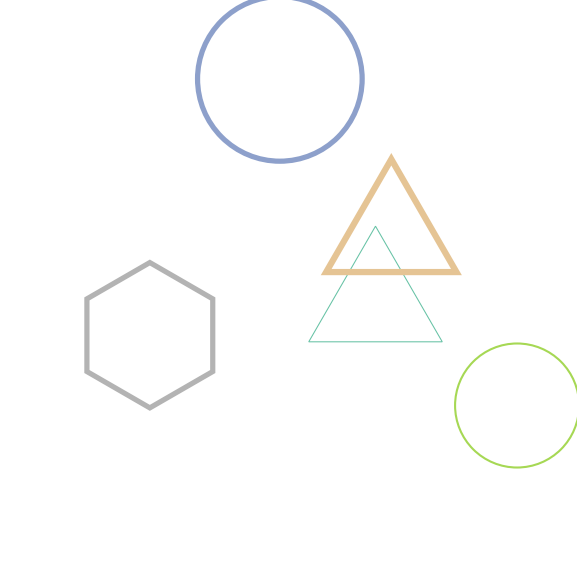[{"shape": "triangle", "thickness": 0.5, "radius": 0.67, "center": [0.65, 0.474]}, {"shape": "circle", "thickness": 2.5, "radius": 0.71, "center": [0.485, 0.863]}, {"shape": "circle", "thickness": 1, "radius": 0.54, "center": [0.895, 0.297]}, {"shape": "triangle", "thickness": 3, "radius": 0.65, "center": [0.678, 0.593]}, {"shape": "hexagon", "thickness": 2.5, "radius": 0.63, "center": [0.259, 0.419]}]